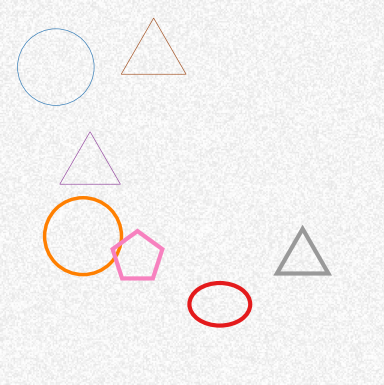[{"shape": "oval", "thickness": 3, "radius": 0.39, "center": [0.571, 0.21]}, {"shape": "circle", "thickness": 0.5, "radius": 0.5, "center": [0.145, 0.826]}, {"shape": "triangle", "thickness": 0.5, "radius": 0.45, "center": [0.234, 0.567]}, {"shape": "circle", "thickness": 2.5, "radius": 0.5, "center": [0.216, 0.387]}, {"shape": "triangle", "thickness": 0.5, "radius": 0.49, "center": [0.399, 0.856]}, {"shape": "pentagon", "thickness": 3, "radius": 0.34, "center": [0.357, 0.332]}, {"shape": "triangle", "thickness": 3, "radius": 0.39, "center": [0.786, 0.328]}]